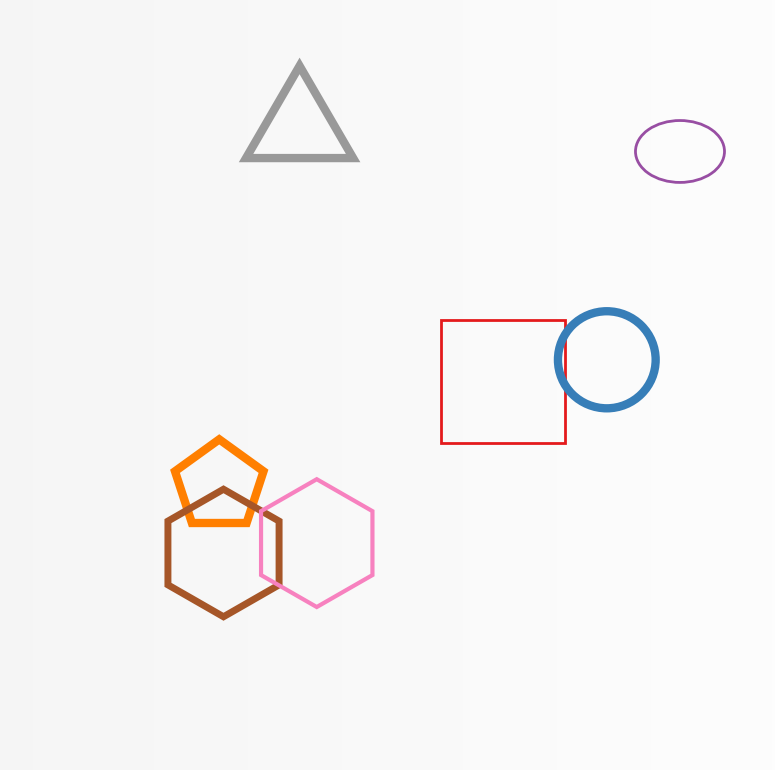[{"shape": "square", "thickness": 1, "radius": 0.4, "center": [0.649, 0.504]}, {"shape": "circle", "thickness": 3, "radius": 0.32, "center": [0.783, 0.533]}, {"shape": "oval", "thickness": 1, "radius": 0.29, "center": [0.877, 0.803]}, {"shape": "pentagon", "thickness": 3, "radius": 0.3, "center": [0.283, 0.369]}, {"shape": "hexagon", "thickness": 2.5, "radius": 0.41, "center": [0.288, 0.282]}, {"shape": "hexagon", "thickness": 1.5, "radius": 0.41, "center": [0.409, 0.295]}, {"shape": "triangle", "thickness": 3, "radius": 0.4, "center": [0.387, 0.835]}]